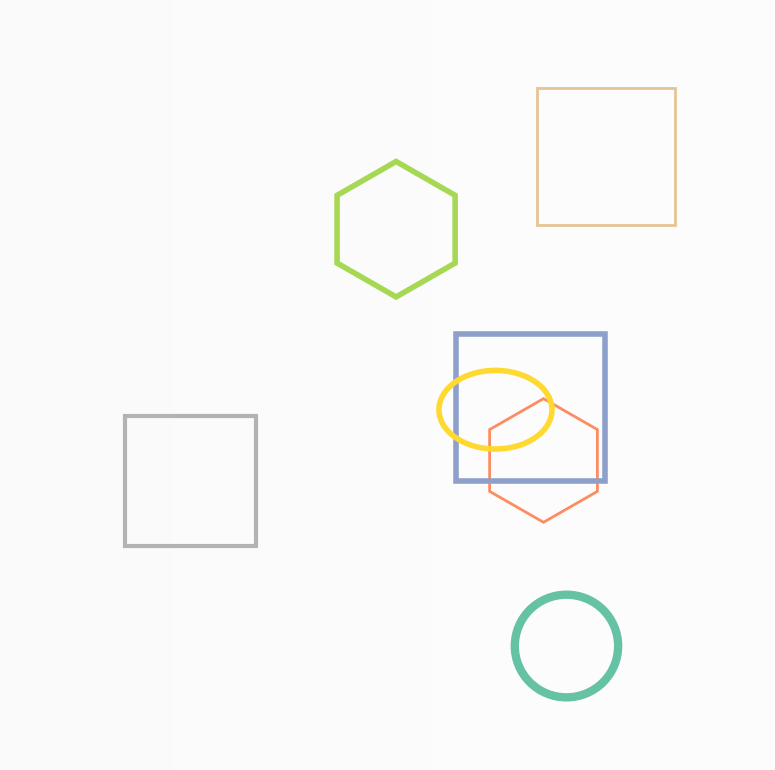[{"shape": "circle", "thickness": 3, "radius": 0.33, "center": [0.731, 0.161]}, {"shape": "hexagon", "thickness": 1, "radius": 0.4, "center": [0.701, 0.402]}, {"shape": "square", "thickness": 2, "radius": 0.48, "center": [0.685, 0.471]}, {"shape": "hexagon", "thickness": 2, "radius": 0.44, "center": [0.511, 0.702]}, {"shape": "oval", "thickness": 2, "radius": 0.36, "center": [0.639, 0.468]}, {"shape": "square", "thickness": 1, "radius": 0.45, "center": [0.782, 0.797]}, {"shape": "square", "thickness": 1.5, "radius": 0.42, "center": [0.246, 0.376]}]